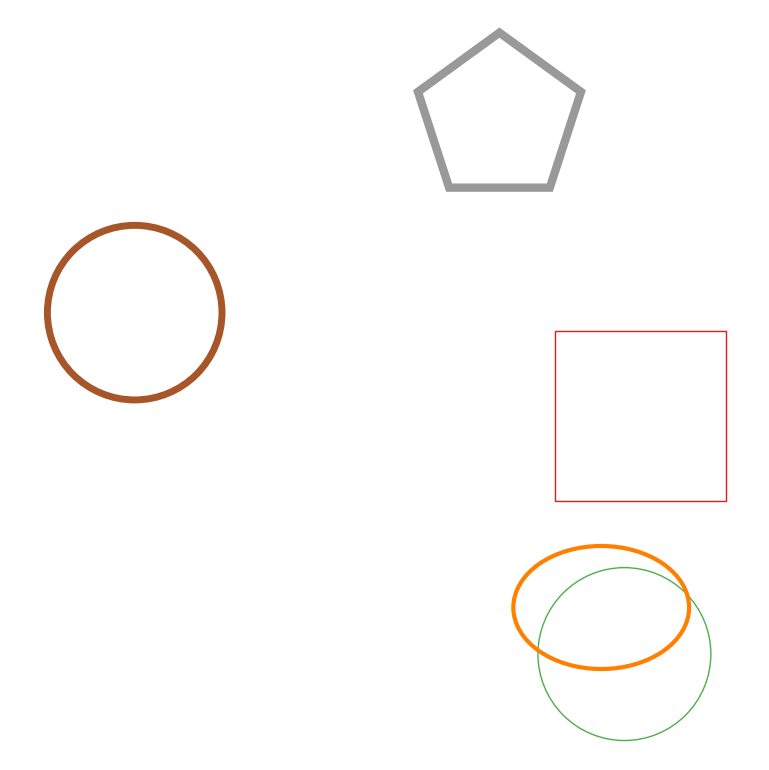[{"shape": "square", "thickness": 0.5, "radius": 0.55, "center": [0.832, 0.46]}, {"shape": "circle", "thickness": 0.5, "radius": 0.56, "center": [0.811, 0.151]}, {"shape": "oval", "thickness": 1.5, "radius": 0.57, "center": [0.781, 0.211]}, {"shape": "circle", "thickness": 2.5, "radius": 0.57, "center": [0.175, 0.594]}, {"shape": "pentagon", "thickness": 3, "radius": 0.56, "center": [0.649, 0.846]}]